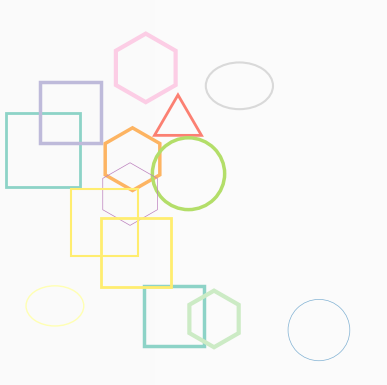[{"shape": "square", "thickness": 2.5, "radius": 0.39, "center": [0.45, 0.179]}, {"shape": "square", "thickness": 2, "radius": 0.48, "center": [0.112, 0.611]}, {"shape": "oval", "thickness": 1, "radius": 0.37, "center": [0.142, 0.205]}, {"shape": "square", "thickness": 2.5, "radius": 0.4, "center": [0.181, 0.708]}, {"shape": "triangle", "thickness": 2, "radius": 0.35, "center": [0.459, 0.683]}, {"shape": "circle", "thickness": 0.5, "radius": 0.4, "center": [0.823, 0.143]}, {"shape": "hexagon", "thickness": 2.5, "radius": 0.41, "center": [0.342, 0.587]}, {"shape": "circle", "thickness": 2.5, "radius": 0.47, "center": [0.486, 0.549]}, {"shape": "hexagon", "thickness": 3, "radius": 0.45, "center": [0.376, 0.824]}, {"shape": "oval", "thickness": 1.5, "radius": 0.43, "center": [0.618, 0.777]}, {"shape": "hexagon", "thickness": 0.5, "radius": 0.41, "center": [0.336, 0.496]}, {"shape": "hexagon", "thickness": 3, "radius": 0.37, "center": [0.552, 0.172]}, {"shape": "square", "thickness": 1.5, "radius": 0.44, "center": [0.269, 0.422]}, {"shape": "square", "thickness": 2, "radius": 0.45, "center": [0.352, 0.344]}]